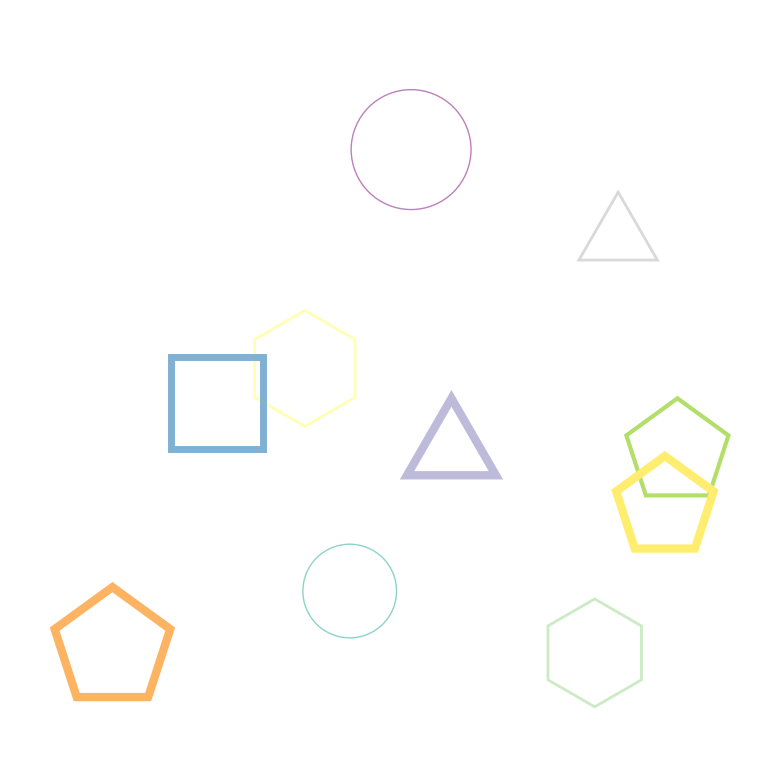[{"shape": "circle", "thickness": 0.5, "radius": 0.3, "center": [0.454, 0.232]}, {"shape": "hexagon", "thickness": 1, "radius": 0.38, "center": [0.396, 0.522]}, {"shape": "triangle", "thickness": 3, "radius": 0.33, "center": [0.586, 0.416]}, {"shape": "square", "thickness": 2.5, "radius": 0.3, "center": [0.282, 0.476]}, {"shape": "pentagon", "thickness": 3, "radius": 0.39, "center": [0.146, 0.159]}, {"shape": "pentagon", "thickness": 1.5, "radius": 0.35, "center": [0.88, 0.413]}, {"shape": "triangle", "thickness": 1, "radius": 0.29, "center": [0.803, 0.692]}, {"shape": "circle", "thickness": 0.5, "radius": 0.39, "center": [0.534, 0.806]}, {"shape": "hexagon", "thickness": 1, "radius": 0.35, "center": [0.772, 0.152]}, {"shape": "pentagon", "thickness": 3, "radius": 0.33, "center": [0.863, 0.341]}]